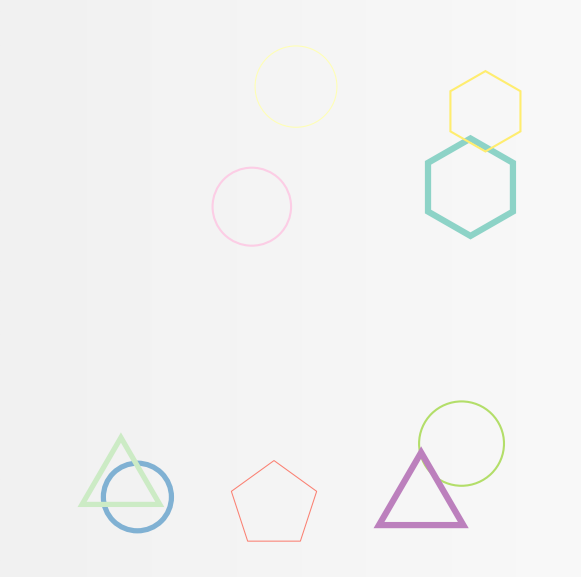[{"shape": "hexagon", "thickness": 3, "radius": 0.42, "center": [0.809, 0.675]}, {"shape": "circle", "thickness": 0.5, "radius": 0.35, "center": [0.509, 0.849]}, {"shape": "pentagon", "thickness": 0.5, "radius": 0.39, "center": [0.471, 0.124]}, {"shape": "circle", "thickness": 2.5, "radius": 0.29, "center": [0.236, 0.139]}, {"shape": "circle", "thickness": 1, "radius": 0.37, "center": [0.794, 0.231]}, {"shape": "circle", "thickness": 1, "radius": 0.34, "center": [0.433, 0.641]}, {"shape": "triangle", "thickness": 3, "radius": 0.42, "center": [0.725, 0.132]}, {"shape": "triangle", "thickness": 2.5, "radius": 0.39, "center": [0.208, 0.164]}, {"shape": "hexagon", "thickness": 1, "radius": 0.35, "center": [0.835, 0.806]}]